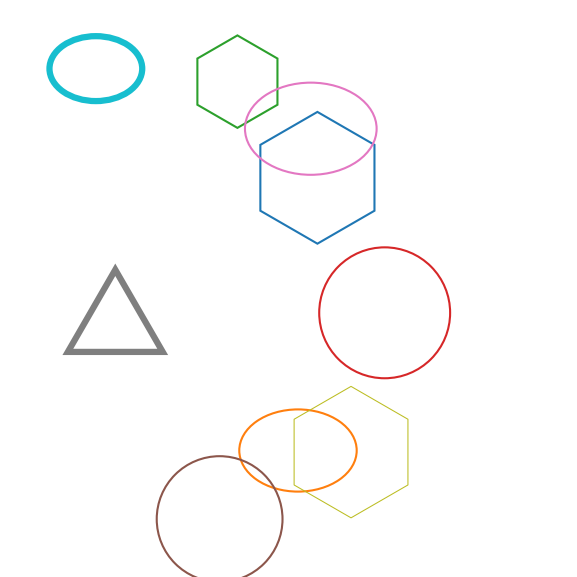[{"shape": "hexagon", "thickness": 1, "radius": 0.57, "center": [0.55, 0.691]}, {"shape": "oval", "thickness": 1, "radius": 0.51, "center": [0.516, 0.219]}, {"shape": "hexagon", "thickness": 1, "radius": 0.4, "center": [0.411, 0.858]}, {"shape": "circle", "thickness": 1, "radius": 0.57, "center": [0.666, 0.457]}, {"shape": "circle", "thickness": 1, "radius": 0.54, "center": [0.38, 0.1]}, {"shape": "oval", "thickness": 1, "radius": 0.57, "center": [0.538, 0.776]}, {"shape": "triangle", "thickness": 3, "radius": 0.47, "center": [0.2, 0.437]}, {"shape": "hexagon", "thickness": 0.5, "radius": 0.57, "center": [0.608, 0.216]}, {"shape": "oval", "thickness": 3, "radius": 0.4, "center": [0.166, 0.88]}]